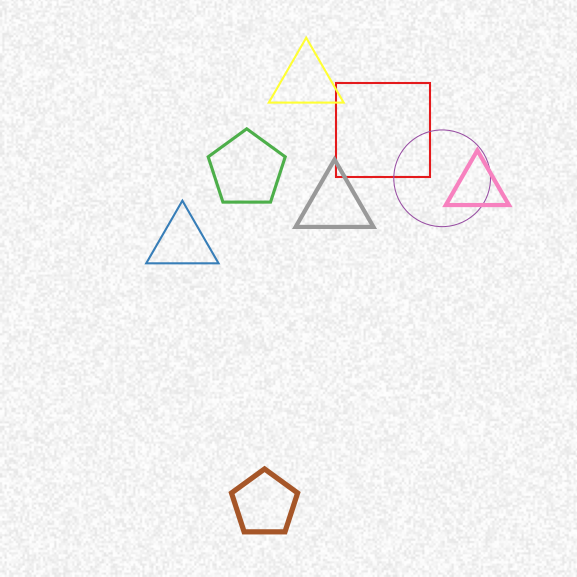[{"shape": "square", "thickness": 1, "radius": 0.41, "center": [0.664, 0.774]}, {"shape": "triangle", "thickness": 1, "radius": 0.36, "center": [0.316, 0.579]}, {"shape": "pentagon", "thickness": 1.5, "radius": 0.35, "center": [0.427, 0.706]}, {"shape": "circle", "thickness": 0.5, "radius": 0.42, "center": [0.766, 0.69]}, {"shape": "triangle", "thickness": 1, "radius": 0.37, "center": [0.53, 0.859]}, {"shape": "pentagon", "thickness": 2.5, "radius": 0.3, "center": [0.458, 0.127]}, {"shape": "triangle", "thickness": 2, "radius": 0.32, "center": [0.827, 0.676]}, {"shape": "triangle", "thickness": 2, "radius": 0.39, "center": [0.579, 0.645]}]